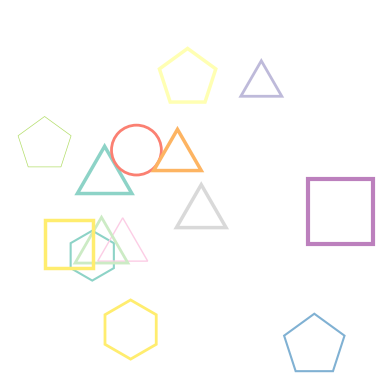[{"shape": "hexagon", "thickness": 1.5, "radius": 0.32, "center": [0.24, 0.336]}, {"shape": "triangle", "thickness": 2.5, "radius": 0.41, "center": [0.272, 0.538]}, {"shape": "pentagon", "thickness": 2.5, "radius": 0.38, "center": [0.487, 0.797]}, {"shape": "triangle", "thickness": 2, "radius": 0.31, "center": [0.679, 0.781]}, {"shape": "circle", "thickness": 2, "radius": 0.32, "center": [0.354, 0.61]}, {"shape": "pentagon", "thickness": 1.5, "radius": 0.41, "center": [0.816, 0.103]}, {"shape": "triangle", "thickness": 2.5, "radius": 0.36, "center": [0.461, 0.593]}, {"shape": "pentagon", "thickness": 0.5, "radius": 0.36, "center": [0.116, 0.625]}, {"shape": "triangle", "thickness": 1, "radius": 0.37, "center": [0.319, 0.359]}, {"shape": "triangle", "thickness": 2.5, "radius": 0.37, "center": [0.523, 0.446]}, {"shape": "square", "thickness": 3, "radius": 0.43, "center": [0.884, 0.451]}, {"shape": "triangle", "thickness": 2, "radius": 0.4, "center": [0.264, 0.356]}, {"shape": "hexagon", "thickness": 2, "radius": 0.38, "center": [0.339, 0.144]}, {"shape": "square", "thickness": 2.5, "radius": 0.32, "center": [0.179, 0.366]}]